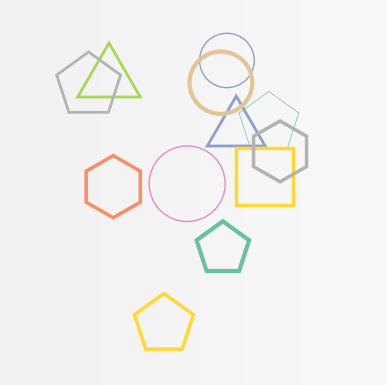[{"shape": "pentagon", "thickness": 0.5, "radius": 0.41, "center": [0.694, 0.681]}, {"shape": "pentagon", "thickness": 3, "radius": 0.36, "center": [0.575, 0.354]}, {"shape": "hexagon", "thickness": 2.5, "radius": 0.4, "center": [0.292, 0.515]}, {"shape": "circle", "thickness": 1, "radius": 0.35, "center": [0.586, 0.843]}, {"shape": "triangle", "thickness": 2, "radius": 0.43, "center": [0.61, 0.664]}, {"shape": "circle", "thickness": 1, "radius": 0.49, "center": [0.483, 0.523]}, {"shape": "triangle", "thickness": 2, "radius": 0.47, "center": [0.281, 0.795]}, {"shape": "square", "thickness": 2.5, "radius": 0.37, "center": [0.682, 0.541]}, {"shape": "pentagon", "thickness": 2.5, "radius": 0.4, "center": [0.423, 0.158]}, {"shape": "circle", "thickness": 3, "radius": 0.41, "center": [0.57, 0.785]}, {"shape": "hexagon", "thickness": 2.5, "radius": 0.39, "center": [0.723, 0.607]}, {"shape": "pentagon", "thickness": 2, "radius": 0.43, "center": [0.229, 0.778]}]